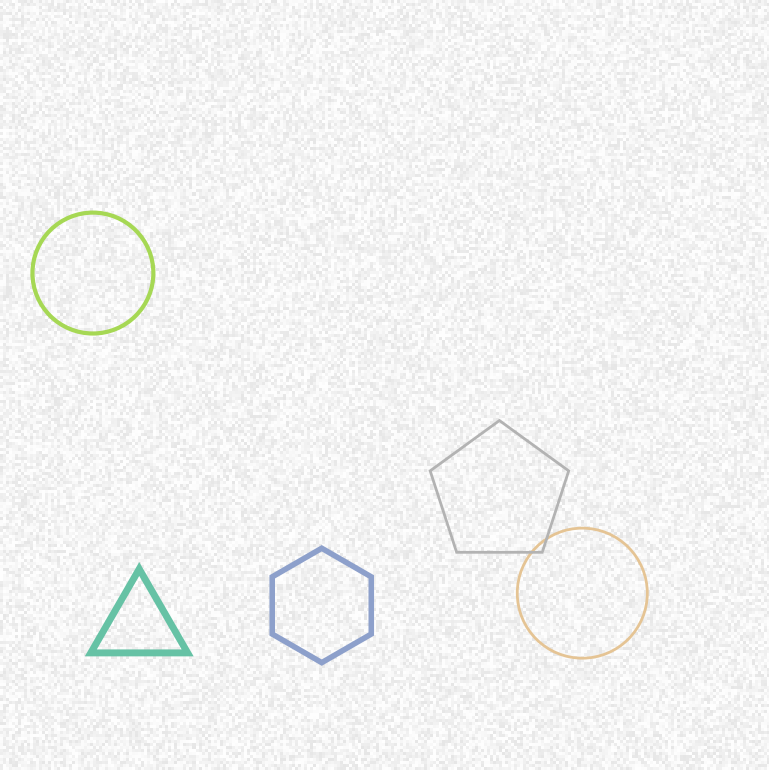[{"shape": "triangle", "thickness": 2.5, "radius": 0.36, "center": [0.181, 0.188]}, {"shape": "hexagon", "thickness": 2, "radius": 0.37, "center": [0.418, 0.214]}, {"shape": "circle", "thickness": 1.5, "radius": 0.39, "center": [0.121, 0.645]}, {"shape": "circle", "thickness": 1, "radius": 0.42, "center": [0.756, 0.23]}, {"shape": "pentagon", "thickness": 1, "radius": 0.47, "center": [0.649, 0.359]}]